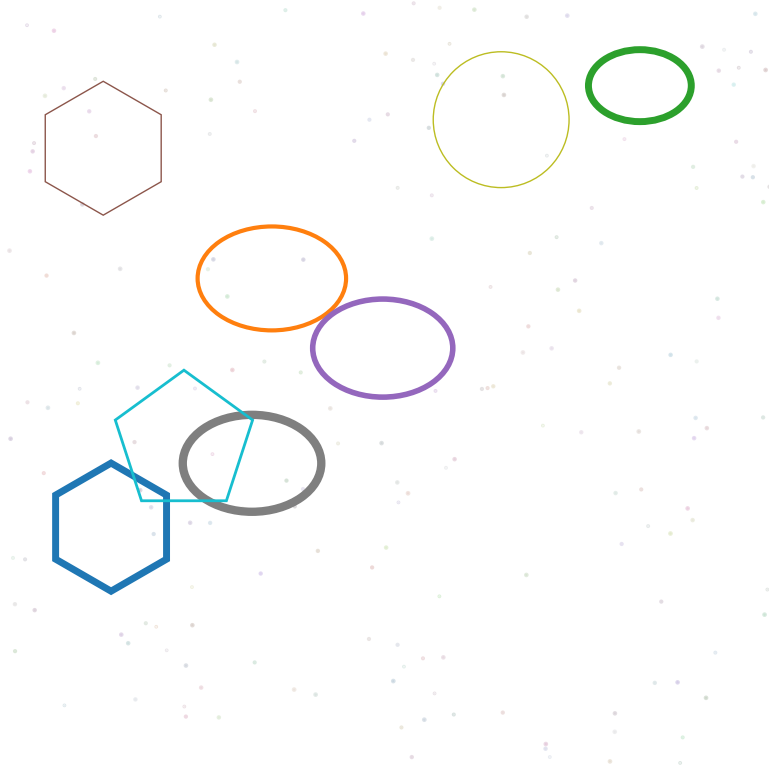[{"shape": "hexagon", "thickness": 2.5, "radius": 0.42, "center": [0.144, 0.315]}, {"shape": "oval", "thickness": 1.5, "radius": 0.48, "center": [0.353, 0.638]}, {"shape": "oval", "thickness": 2.5, "radius": 0.33, "center": [0.831, 0.889]}, {"shape": "oval", "thickness": 2, "radius": 0.45, "center": [0.497, 0.548]}, {"shape": "hexagon", "thickness": 0.5, "radius": 0.43, "center": [0.134, 0.807]}, {"shape": "oval", "thickness": 3, "radius": 0.45, "center": [0.327, 0.398]}, {"shape": "circle", "thickness": 0.5, "radius": 0.44, "center": [0.651, 0.845]}, {"shape": "pentagon", "thickness": 1, "radius": 0.47, "center": [0.239, 0.425]}]